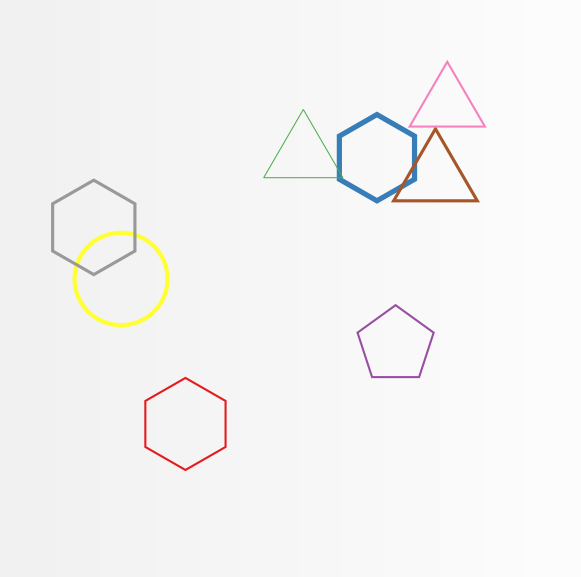[{"shape": "hexagon", "thickness": 1, "radius": 0.4, "center": [0.319, 0.265]}, {"shape": "hexagon", "thickness": 2.5, "radius": 0.37, "center": [0.649, 0.726]}, {"shape": "triangle", "thickness": 0.5, "radius": 0.39, "center": [0.522, 0.731]}, {"shape": "pentagon", "thickness": 1, "radius": 0.34, "center": [0.681, 0.402]}, {"shape": "circle", "thickness": 2, "radius": 0.4, "center": [0.208, 0.516]}, {"shape": "triangle", "thickness": 1.5, "radius": 0.42, "center": [0.749, 0.693]}, {"shape": "triangle", "thickness": 1, "radius": 0.37, "center": [0.769, 0.817]}, {"shape": "hexagon", "thickness": 1.5, "radius": 0.41, "center": [0.161, 0.605]}]